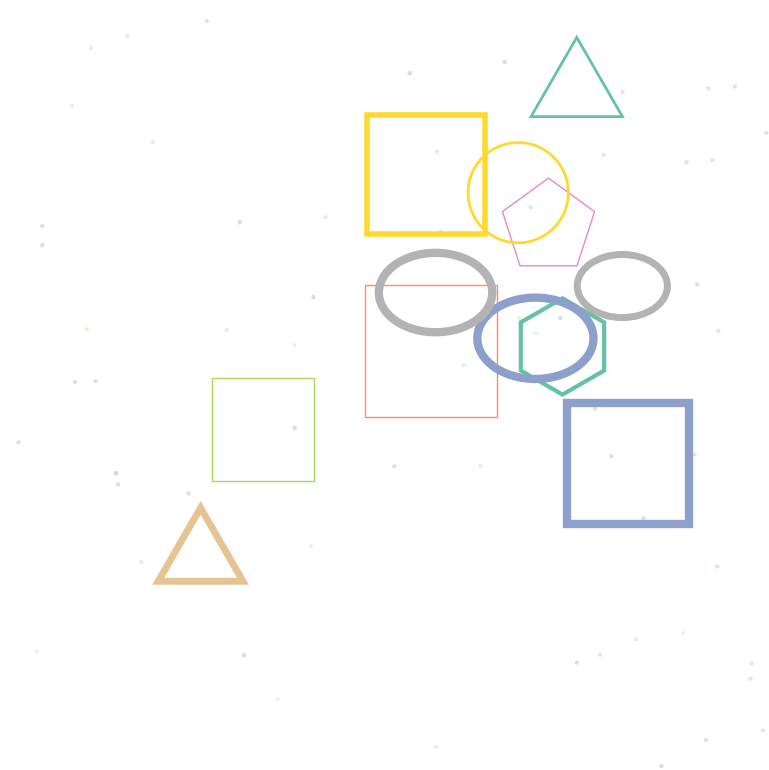[{"shape": "hexagon", "thickness": 1.5, "radius": 0.31, "center": [0.731, 0.55]}, {"shape": "triangle", "thickness": 1, "radius": 0.34, "center": [0.749, 0.883]}, {"shape": "square", "thickness": 0.5, "radius": 0.43, "center": [0.559, 0.545]}, {"shape": "oval", "thickness": 3, "radius": 0.38, "center": [0.695, 0.561]}, {"shape": "square", "thickness": 3, "radius": 0.39, "center": [0.816, 0.398]}, {"shape": "pentagon", "thickness": 0.5, "radius": 0.31, "center": [0.712, 0.706]}, {"shape": "square", "thickness": 0.5, "radius": 0.33, "center": [0.342, 0.442]}, {"shape": "circle", "thickness": 1, "radius": 0.33, "center": [0.673, 0.75]}, {"shape": "square", "thickness": 2, "radius": 0.38, "center": [0.553, 0.773]}, {"shape": "triangle", "thickness": 2.5, "radius": 0.32, "center": [0.261, 0.277]}, {"shape": "oval", "thickness": 3, "radius": 0.37, "center": [0.566, 0.62]}, {"shape": "oval", "thickness": 2.5, "radius": 0.29, "center": [0.808, 0.629]}]